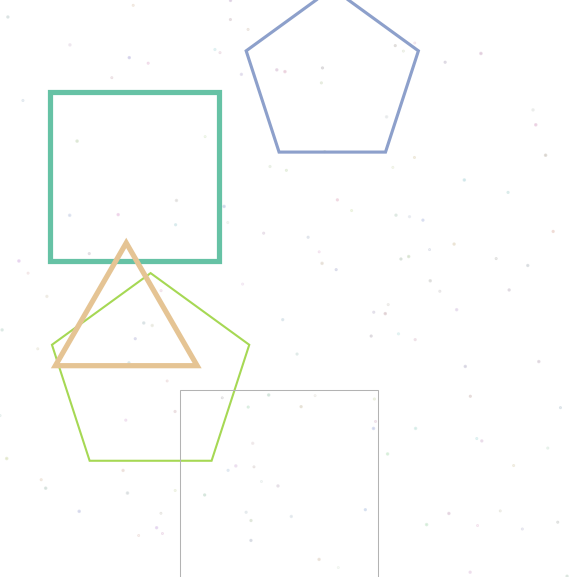[{"shape": "square", "thickness": 2.5, "radius": 0.73, "center": [0.233, 0.694]}, {"shape": "pentagon", "thickness": 1.5, "radius": 0.78, "center": [0.575, 0.863]}, {"shape": "pentagon", "thickness": 1, "radius": 0.9, "center": [0.261, 0.347]}, {"shape": "triangle", "thickness": 2.5, "radius": 0.71, "center": [0.219, 0.437]}, {"shape": "square", "thickness": 0.5, "radius": 0.86, "center": [0.483, 0.151]}]